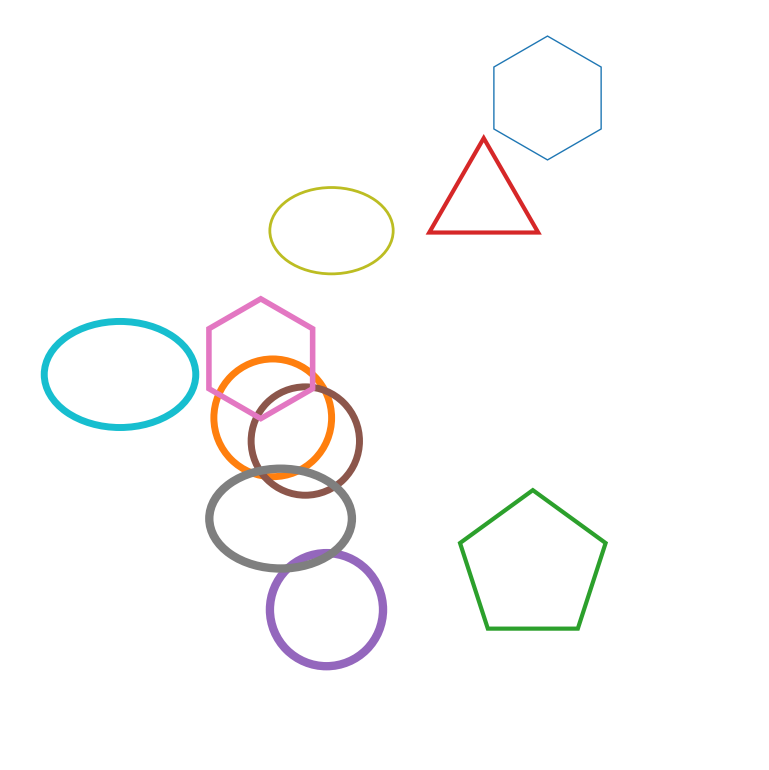[{"shape": "hexagon", "thickness": 0.5, "radius": 0.4, "center": [0.711, 0.873]}, {"shape": "circle", "thickness": 2.5, "radius": 0.38, "center": [0.354, 0.457]}, {"shape": "pentagon", "thickness": 1.5, "radius": 0.5, "center": [0.692, 0.264]}, {"shape": "triangle", "thickness": 1.5, "radius": 0.41, "center": [0.628, 0.739]}, {"shape": "circle", "thickness": 3, "radius": 0.37, "center": [0.424, 0.208]}, {"shape": "circle", "thickness": 2.5, "radius": 0.35, "center": [0.397, 0.427]}, {"shape": "hexagon", "thickness": 2, "radius": 0.39, "center": [0.339, 0.534]}, {"shape": "oval", "thickness": 3, "radius": 0.46, "center": [0.364, 0.326]}, {"shape": "oval", "thickness": 1, "radius": 0.4, "center": [0.431, 0.7]}, {"shape": "oval", "thickness": 2.5, "radius": 0.49, "center": [0.156, 0.514]}]